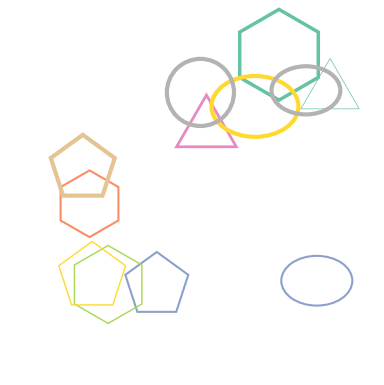[{"shape": "hexagon", "thickness": 2.5, "radius": 0.59, "center": [0.725, 0.858]}, {"shape": "triangle", "thickness": 0.5, "radius": 0.44, "center": [0.857, 0.761]}, {"shape": "hexagon", "thickness": 1.5, "radius": 0.43, "center": [0.233, 0.471]}, {"shape": "pentagon", "thickness": 1.5, "radius": 0.43, "center": [0.407, 0.26]}, {"shape": "oval", "thickness": 1.5, "radius": 0.46, "center": [0.823, 0.271]}, {"shape": "triangle", "thickness": 2, "radius": 0.45, "center": [0.536, 0.664]}, {"shape": "hexagon", "thickness": 1, "radius": 0.51, "center": [0.281, 0.261]}, {"shape": "oval", "thickness": 3, "radius": 0.56, "center": [0.662, 0.724]}, {"shape": "pentagon", "thickness": 1, "radius": 0.46, "center": [0.239, 0.282]}, {"shape": "pentagon", "thickness": 3, "radius": 0.44, "center": [0.215, 0.563]}, {"shape": "oval", "thickness": 3, "radius": 0.45, "center": [0.795, 0.765]}, {"shape": "circle", "thickness": 3, "radius": 0.44, "center": [0.521, 0.76]}]